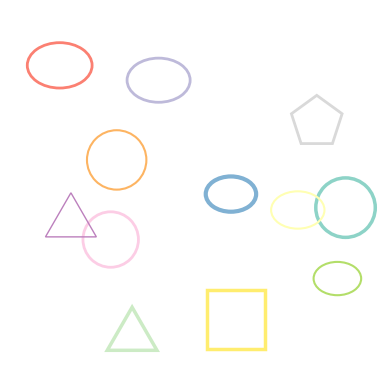[{"shape": "circle", "thickness": 2.5, "radius": 0.39, "center": [0.897, 0.461]}, {"shape": "oval", "thickness": 1.5, "radius": 0.35, "center": [0.773, 0.455]}, {"shape": "oval", "thickness": 2, "radius": 0.41, "center": [0.412, 0.792]}, {"shape": "oval", "thickness": 2, "radius": 0.42, "center": [0.155, 0.83]}, {"shape": "oval", "thickness": 3, "radius": 0.33, "center": [0.6, 0.496]}, {"shape": "circle", "thickness": 1.5, "radius": 0.39, "center": [0.303, 0.585]}, {"shape": "oval", "thickness": 1.5, "radius": 0.31, "center": [0.876, 0.276]}, {"shape": "circle", "thickness": 2, "radius": 0.36, "center": [0.288, 0.378]}, {"shape": "pentagon", "thickness": 2, "radius": 0.35, "center": [0.823, 0.683]}, {"shape": "triangle", "thickness": 1, "radius": 0.38, "center": [0.184, 0.423]}, {"shape": "triangle", "thickness": 2.5, "radius": 0.37, "center": [0.343, 0.127]}, {"shape": "square", "thickness": 2.5, "radius": 0.38, "center": [0.612, 0.17]}]